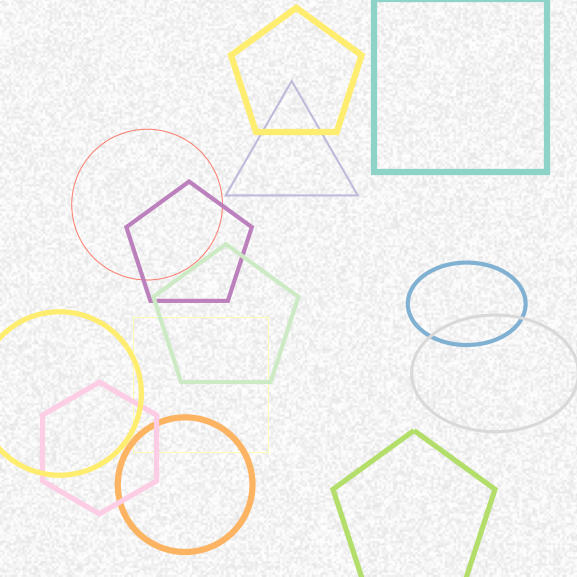[{"shape": "square", "thickness": 3, "radius": 0.75, "center": [0.798, 0.851]}, {"shape": "square", "thickness": 0.5, "radius": 0.58, "center": [0.347, 0.334]}, {"shape": "triangle", "thickness": 1, "radius": 0.66, "center": [0.505, 0.727]}, {"shape": "circle", "thickness": 0.5, "radius": 0.65, "center": [0.255, 0.645]}, {"shape": "oval", "thickness": 2, "radius": 0.51, "center": [0.808, 0.473]}, {"shape": "circle", "thickness": 3, "radius": 0.58, "center": [0.321, 0.16]}, {"shape": "pentagon", "thickness": 2.5, "radius": 0.74, "center": [0.717, 0.106]}, {"shape": "hexagon", "thickness": 2.5, "radius": 0.57, "center": [0.172, 0.223]}, {"shape": "oval", "thickness": 1.5, "radius": 0.72, "center": [0.857, 0.353]}, {"shape": "pentagon", "thickness": 2, "radius": 0.57, "center": [0.327, 0.571]}, {"shape": "pentagon", "thickness": 2, "radius": 0.66, "center": [0.391, 0.444]}, {"shape": "circle", "thickness": 2.5, "radius": 0.71, "center": [0.103, 0.318]}, {"shape": "pentagon", "thickness": 3, "radius": 0.59, "center": [0.513, 0.867]}]